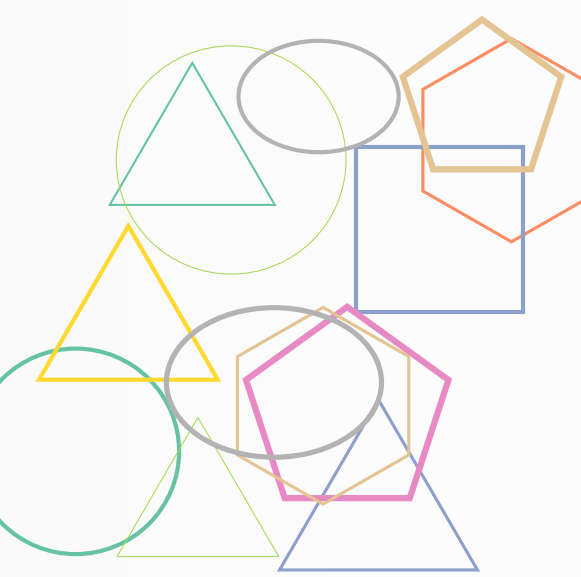[{"shape": "triangle", "thickness": 1, "radius": 0.82, "center": [0.331, 0.726]}, {"shape": "circle", "thickness": 2, "radius": 0.89, "center": [0.13, 0.218]}, {"shape": "hexagon", "thickness": 1.5, "radius": 0.88, "center": [0.88, 0.756]}, {"shape": "triangle", "thickness": 1.5, "radius": 0.98, "center": [0.651, 0.11]}, {"shape": "square", "thickness": 2, "radius": 0.71, "center": [0.756, 0.601]}, {"shape": "pentagon", "thickness": 3, "radius": 0.92, "center": [0.597, 0.285]}, {"shape": "circle", "thickness": 0.5, "radius": 0.99, "center": [0.398, 0.722]}, {"shape": "triangle", "thickness": 0.5, "radius": 0.8, "center": [0.341, 0.116]}, {"shape": "triangle", "thickness": 2, "radius": 0.89, "center": [0.221, 0.43]}, {"shape": "hexagon", "thickness": 1.5, "radius": 0.85, "center": [0.556, 0.296]}, {"shape": "pentagon", "thickness": 3, "radius": 0.72, "center": [0.829, 0.822]}, {"shape": "oval", "thickness": 2.5, "radius": 0.93, "center": [0.471, 0.337]}, {"shape": "oval", "thickness": 2, "radius": 0.69, "center": [0.548, 0.832]}]